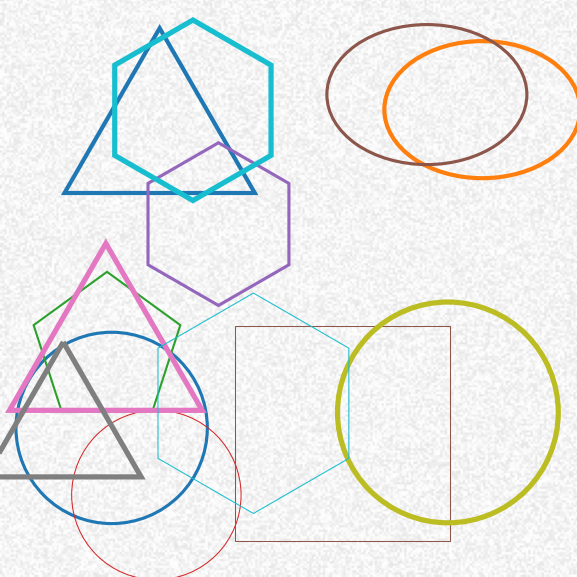[{"shape": "triangle", "thickness": 2, "radius": 0.95, "center": [0.276, 0.76]}, {"shape": "circle", "thickness": 1.5, "radius": 0.83, "center": [0.193, 0.258]}, {"shape": "oval", "thickness": 2, "radius": 0.85, "center": [0.835, 0.809]}, {"shape": "pentagon", "thickness": 1, "radius": 0.67, "center": [0.185, 0.395]}, {"shape": "circle", "thickness": 0.5, "radius": 0.73, "center": [0.271, 0.142]}, {"shape": "hexagon", "thickness": 1.5, "radius": 0.7, "center": [0.378, 0.611]}, {"shape": "square", "thickness": 0.5, "radius": 0.93, "center": [0.593, 0.248]}, {"shape": "oval", "thickness": 1.5, "radius": 0.87, "center": [0.739, 0.835]}, {"shape": "triangle", "thickness": 2.5, "radius": 0.96, "center": [0.183, 0.385]}, {"shape": "triangle", "thickness": 2.5, "radius": 0.78, "center": [0.11, 0.251]}, {"shape": "circle", "thickness": 2.5, "radius": 0.96, "center": [0.776, 0.285]}, {"shape": "hexagon", "thickness": 0.5, "radius": 0.95, "center": [0.439, 0.301]}, {"shape": "hexagon", "thickness": 2.5, "radius": 0.78, "center": [0.334, 0.808]}]